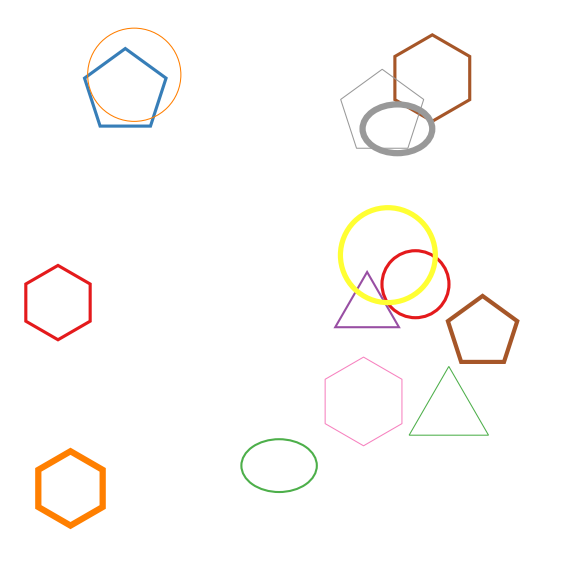[{"shape": "hexagon", "thickness": 1.5, "radius": 0.32, "center": [0.1, 0.475]}, {"shape": "circle", "thickness": 1.5, "radius": 0.29, "center": [0.719, 0.507]}, {"shape": "pentagon", "thickness": 1.5, "radius": 0.37, "center": [0.217, 0.841]}, {"shape": "triangle", "thickness": 0.5, "radius": 0.4, "center": [0.777, 0.285]}, {"shape": "oval", "thickness": 1, "radius": 0.33, "center": [0.483, 0.193]}, {"shape": "triangle", "thickness": 1, "radius": 0.32, "center": [0.636, 0.464]}, {"shape": "circle", "thickness": 0.5, "radius": 0.4, "center": [0.232, 0.87]}, {"shape": "hexagon", "thickness": 3, "radius": 0.32, "center": [0.122, 0.153]}, {"shape": "circle", "thickness": 2.5, "radius": 0.41, "center": [0.672, 0.557]}, {"shape": "pentagon", "thickness": 2, "radius": 0.32, "center": [0.836, 0.424]}, {"shape": "hexagon", "thickness": 1.5, "radius": 0.37, "center": [0.749, 0.864]}, {"shape": "hexagon", "thickness": 0.5, "radius": 0.38, "center": [0.63, 0.304]}, {"shape": "pentagon", "thickness": 0.5, "radius": 0.38, "center": [0.662, 0.804]}, {"shape": "oval", "thickness": 3, "radius": 0.3, "center": [0.688, 0.776]}]